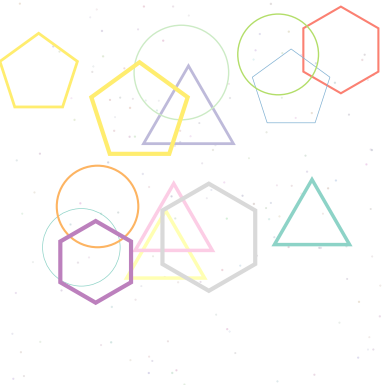[{"shape": "triangle", "thickness": 2.5, "radius": 0.56, "center": [0.81, 0.421]}, {"shape": "circle", "thickness": 0.5, "radius": 0.5, "center": [0.211, 0.358]}, {"shape": "triangle", "thickness": 2.5, "radius": 0.58, "center": [0.43, 0.336]}, {"shape": "triangle", "thickness": 2, "radius": 0.67, "center": [0.49, 0.694]}, {"shape": "hexagon", "thickness": 1.5, "radius": 0.56, "center": [0.885, 0.87]}, {"shape": "pentagon", "thickness": 0.5, "radius": 0.53, "center": [0.756, 0.767]}, {"shape": "circle", "thickness": 1.5, "radius": 0.53, "center": [0.253, 0.464]}, {"shape": "circle", "thickness": 1, "radius": 0.52, "center": [0.722, 0.859]}, {"shape": "triangle", "thickness": 2.5, "radius": 0.58, "center": [0.451, 0.407]}, {"shape": "hexagon", "thickness": 3, "radius": 0.7, "center": [0.542, 0.384]}, {"shape": "hexagon", "thickness": 3, "radius": 0.53, "center": [0.249, 0.32]}, {"shape": "circle", "thickness": 1, "radius": 0.61, "center": [0.471, 0.812]}, {"shape": "pentagon", "thickness": 3, "radius": 0.66, "center": [0.362, 0.707]}, {"shape": "pentagon", "thickness": 2, "radius": 0.53, "center": [0.1, 0.808]}]